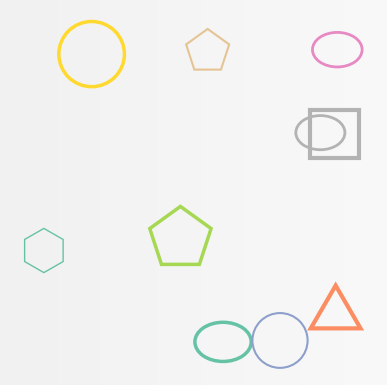[{"shape": "oval", "thickness": 2.5, "radius": 0.36, "center": [0.576, 0.112]}, {"shape": "hexagon", "thickness": 1, "radius": 0.29, "center": [0.113, 0.349]}, {"shape": "triangle", "thickness": 3, "radius": 0.37, "center": [0.866, 0.184]}, {"shape": "circle", "thickness": 1.5, "radius": 0.36, "center": [0.723, 0.116]}, {"shape": "oval", "thickness": 2, "radius": 0.32, "center": [0.87, 0.871]}, {"shape": "pentagon", "thickness": 2.5, "radius": 0.42, "center": [0.466, 0.381]}, {"shape": "circle", "thickness": 2.5, "radius": 0.42, "center": [0.236, 0.86]}, {"shape": "pentagon", "thickness": 1.5, "radius": 0.29, "center": [0.536, 0.866]}, {"shape": "oval", "thickness": 2, "radius": 0.32, "center": [0.827, 0.655]}, {"shape": "square", "thickness": 3, "radius": 0.32, "center": [0.863, 0.652]}]